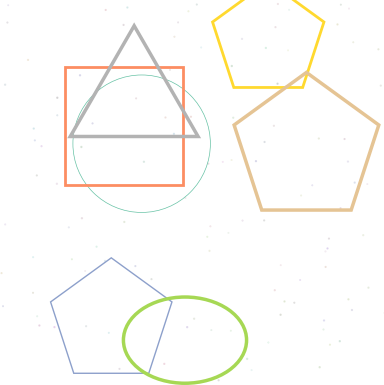[{"shape": "circle", "thickness": 0.5, "radius": 0.89, "center": [0.368, 0.627]}, {"shape": "square", "thickness": 2, "radius": 0.77, "center": [0.322, 0.673]}, {"shape": "pentagon", "thickness": 1, "radius": 0.83, "center": [0.289, 0.165]}, {"shape": "oval", "thickness": 2.5, "radius": 0.8, "center": [0.481, 0.117]}, {"shape": "pentagon", "thickness": 2, "radius": 0.76, "center": [0.697, 0.896]}, {"shape": "pentagon", "thickness": 2.5, "radius": 0.99, "center": [0.796, 0.614]}, {"shape": "triangle", "thickness": 2.5, "radius": 0.96, "center": [0.348, 0.741]}]